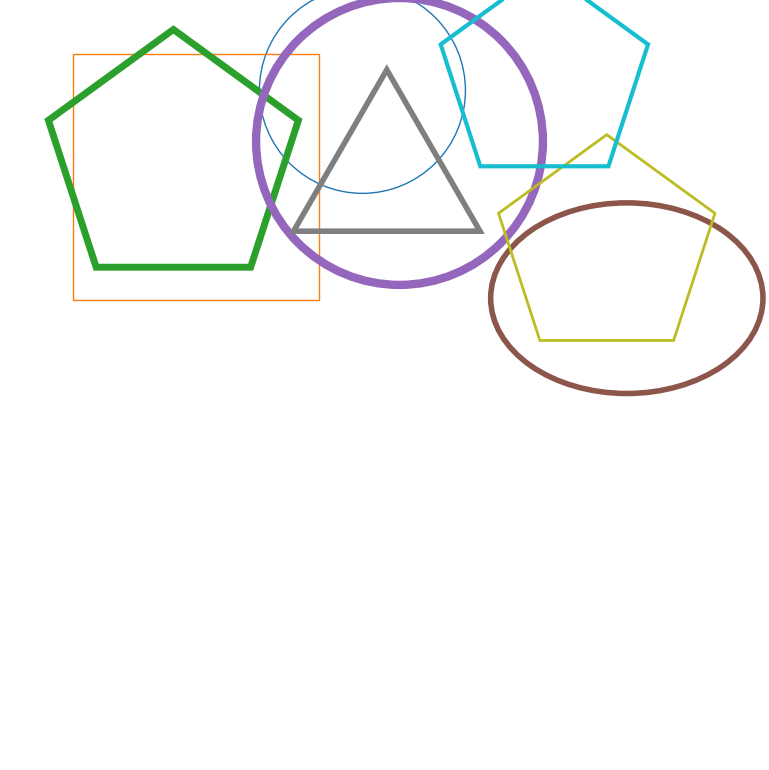[{"shape": "circle", "thickness": 0.5, "radius": 0.67, "center": [0.471, 0.883]}, {"shape": "square", "thickness": 0.5, "radius": 0.8, "center": [0.254, 0.77]}, {"shape": "pentagon", "thickness": 2.5, "radius": 0.85, "center": [0.225, 0.791]}, {"shape": "circle", "thickness": 3, "radius": 0.93, "center": [0.519, 0.816]}, {"shape": "oval", "thickness": 2, "radius": 0.88, "center": [0.814, 0.613]}, {"shape": "triangle", "thickness": 2, "radius": 0.7, "center": [0.502, 0.77]}, {"shape": "pentagon", "thickness": 1, "radius": 0.74, "center": [0.788, 0.677]}, {"shape": "pentagon", "thickness": 1.5, "radius": 0.71, "center": [0.707, 0.899]}]